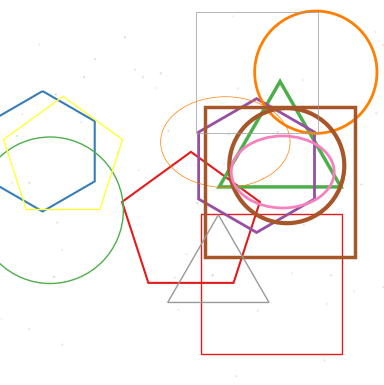[{"shape": "square", "thickness": 1, "radius": 0.91, "center": [0.706, 0.262]}, {"shape": "pentagon", "thickness": 1.5, "radius": 0.94, "center": [0.496, 0.417]}, {"shape": "hexagon", "thickness": 1.5, "radius": 0.78, "center": [0.111, 0.607]}, {"shape": "triangle", "thickness": 2.5, "radius": 0.91, "center": [0.727, 0.606]}, {"shape": "circle", "thickness": 1, "radius": 0.95, "center": [0.13, 0.454]}, {"shape": "hexagon", "thickness": 2, "radius": 0.87, "center": [0.666, 0.57]}, {"shape": "circle", "thickness": 2, "radius": 0.79, "center": [0.82, 0.812]}, {"shape": "oval", "thickness": 0.5, "radius": 0.84, "center": [0.585, 0.631]}, {"shape": "pentagon", "thickness": 1, "radius": 0.81, "center": [0.164, 0.587]}, {"shape": "circle", "thickness": 3, "radius": 0.75, "center": [0.745, 0.57]}, {"shape": "square", "thickness": 2.5, "radius": 0.97, "center": [0.728, 0.527]}, {"shape": "oval", "thickness": 2, "radius": 0.67, "center": [0.734, 0.553]}, {"shape": "triangle", "thickness": 1, "radius": 0.76, "center": [0.567, 0.29]}, {"shape": "square", "thickness": 0.5, "radius": 0.79, "center": [0.667, 0.812]}]